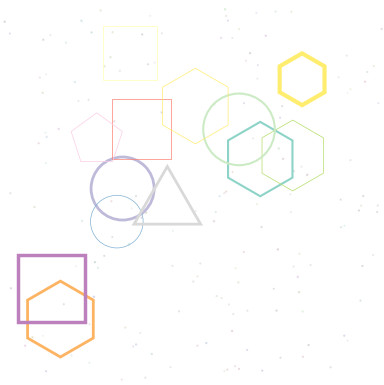[{"shape": "hexagon", "thickness": 1.5, "radius": 0.48, "center": [0.676, 0.587]}, {"shape": "square", "thickness": 0.5, "radius": 0.35, "center": [0.337, 0.861]}, {"shape": "circle", "thickness": 2, "radius": 0.41, "center": [0.318, 0.51]}, {"shape": "square", "thickness": 0.5, "radius": 0.39, "center": [0.368, 0.665]}, {"shape": "circle", "thickness": 0.5, "radius": 0.34, "center": [0.303, 0.424]}, {"shape": "hexagon", "thickness": 2, "radius": 0.49, "center": [0.157, 0.171]}, {"shape": "hexagon", "thickness": 0.5, "radius": 0.46, "center": [0.76, 0.596]}, {"shape": "pentagon", "thickness": 0.5, "radius": 0.35, "center": [0.251, 0.637]}, {"shape": "triangle", "thickness": 2, "radius": 0.5, "center": [0.435, 0.468]}, {"shape": "square", "thickness": 2.5, "radius": 0.44, "center": [0.133, 0.25]}, {"shape": "circle", "thickness": 1.5, "radius": 0.47, "center": [0.621, 0.664]}, {"shape": "hexagon", "thickness": 3, "radius": 0.34, "center": [0.785, 0.794]}, {"shape": "hexagon", "thickness": 0.5, "radius": 0.49, "center": [0.507, 0.724]}]